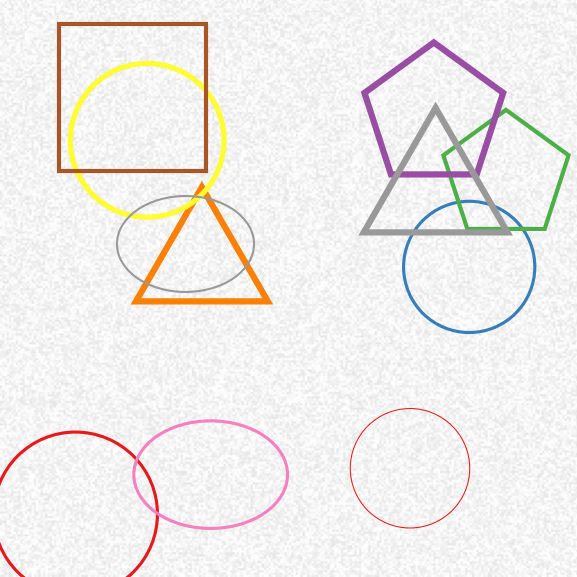[{"shape": "circle", "thickness": 1.5, "radius": 0.71, "center": [0.131, 0.109]}, {"shape": "circle", "thickness": 0.5, "radius": 0.52, "center": [0.71, 0.188]}, {"shape": "circle", "thickness": 1.5, "radius": 0.57, "center": [0.812, 0.537]}, {"shape": "pentagon", "thickness": 2, "radius": 0.57, "center": [0.876, 0.695]}, {"shape": "pentagon", "thickness": 3, "radius": 0.63, "center": [0.751, 0.799]}, {"shape": "triangle", "thickness": 3, "radius": 0.66, "center": [0.35, 0.543]}, {"shape": "circle", "thickness": 2.5, "radius": 0.67, "center": [0.255, 0.756]}, {"shape": "square", "thickness": 2, "radius": 0.64, "center": [0.23, 0.83]}, {"shape": "oval", "thickness": 1.5, "radius": 0.67, "center": [0.365, 0.177]}, {"shape": "triangle", "thickness": 3, "radius": 0.72, "center": [0.754, 0.669]}, {"shape": "oval", "thickness": 1, "radius": 0.59, "center": [0.321, 0.577]}]